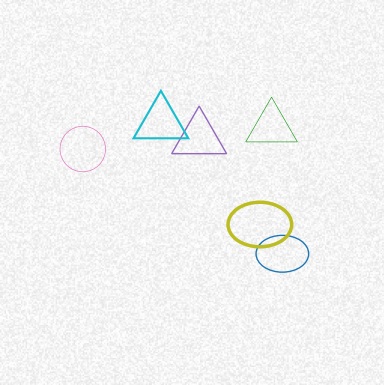[{"shape": "oval", "thickness": 1, "radius": 0.34, "center": [0.733, 0.341]}, {"shape": "triangle", "thickness": 0.5, "radius": 0.39, "center": [0.705, 0.67]}, {"shape": "triangle", "thickness": 1, "radius": 0.41, "center": [0.517, 0.642]}, {"shape": "circle", "thickness": 0.5, "radius": 0.3, "center": [0.215, 0.613]}, {"shape": "oval", "thickness": 2.5, "radius": 0.41, "center": [0.675, 0.417]}, {"shape": "triangle", "thickness": 1.5, "radius": 0.41, "center": [0.418, 0.682]}]